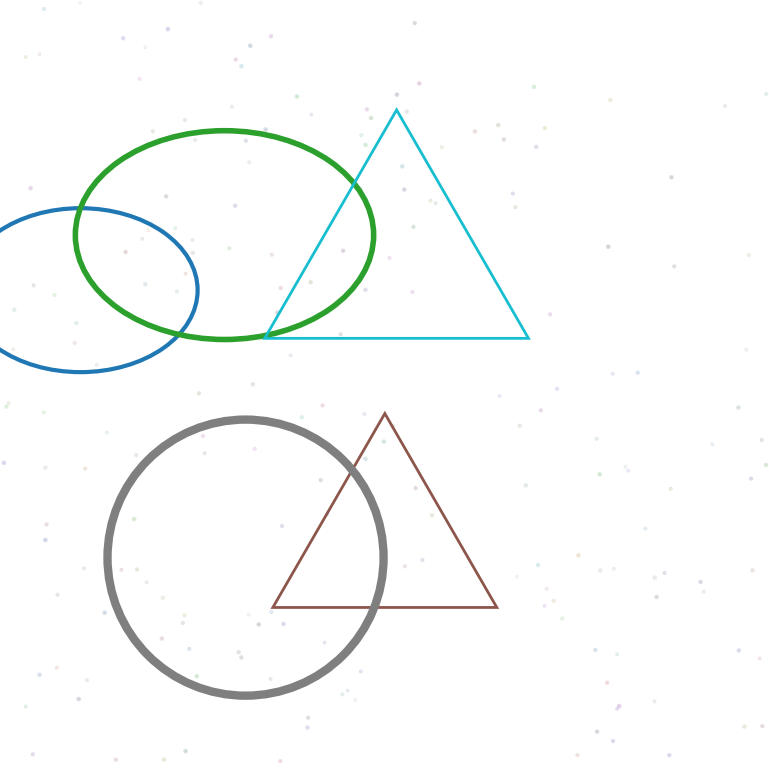[{"shape": "oval", "thickness": 1.5, "radius": 0.76, "center": [0.105, 0.623]}, {"shape": "oval", "thickness": 2, "radius": 0.97, "center": [0.292, 0.695]}, {"shape": "triangle", "thickness": 1, "radius": 0.84, "center": [0.5, 0.295]}, {"shape": "circle", "thickness": 3, "radius": 0.9, "center": [0.319, 0.276]}, {"shape": "triangle", "thickness": 1, "radius": 0.99, "center": [0.515, 0.659]}]